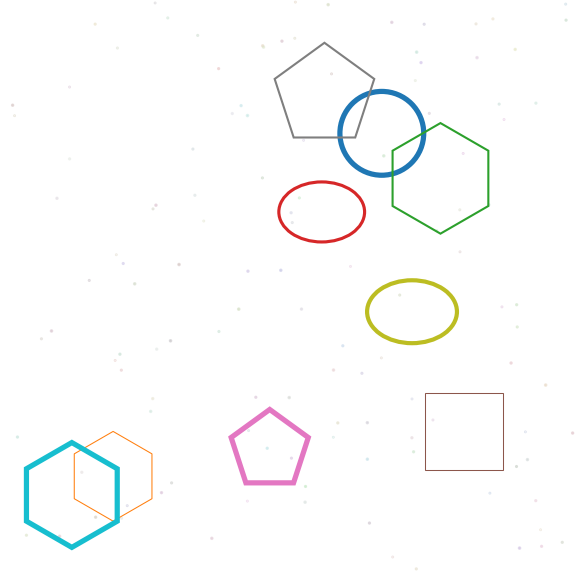[{"shape": "circle", "thickness": 2.5, "radius": 0.36, "center": [0.661, 0.768]}, {"shape": "hexagon", "thickness": 0.5, "radius": 0.39, "center": [0.196, 0.174]}, {"shape": "hexagon", "thickness": 1, "radius": 0.48, "center": [0.763, 0.69]}, {"shape": "oval", "thickness": 1.5, "radius": 0.37, "center": [0.557, 0.632]}, {"shape": "square", "thickness": 0.5, "radius": 0.33, "center": [0.804, 0.252]}, {"shape": "pentagon", "thickness": 2.5, "radius": 0.35, "center": [0.467, 0.22]}, {"shape": "pentagon", "thickness": 1, "radius": 0.45, "center": [0.562, 0.834]}, {"shape": "oval", "thickness": 2, "radius": 0.39, "center": [0.713, 0.459]}, {"shape": "hexagon", "thickness": 2.5, "radius": 0.45, "center": [0.124, 0.142]}]